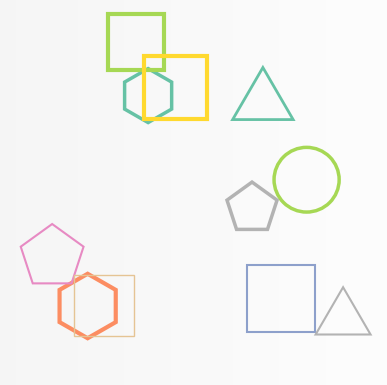[{"shape": "triangle", "thickness": 2, "radius": 0.45, "center": [0.678, 0.734]}, {"shape": "hexagon", "thickness": 2.5, "radius": 0.35, "center": [0.382, 0.752]}, {"shape": "hexagon", "thickness": 3, "radius": 0.42, "center": [0.226, 0.205]}, {"shape": "square", "thickness": 1.5, "radius": 0.44, "center": [0.725, 0.224]}, {"shape": "pentagon", "thickness": 1.5, "radius": 0.43, "center": [0.135, 0.333]}, {"shape": "square", "thickness": 3, "radius": 0.36, "center": [0.35, 0.892]}, {"shape": "circle", "thickness": 2.5, "radius": 0.42, "center": [0.791, 0.533]}, {"shape": "square", "thickness": 3, "radius": 0.41, "center": [0.452, 0.774]}, {"shape": "square", "thickness": 1, "radius": 0.39, "center": [0.269, 0.207]}, {"shape": "pentagon", "thickness": 2.5, "radius": 0.34, "center": [0.65, 0.459]}, {"shape": "triangle", "thickness": 1.5, "radius": 0.41, "center": [0.885, 0.172]}]